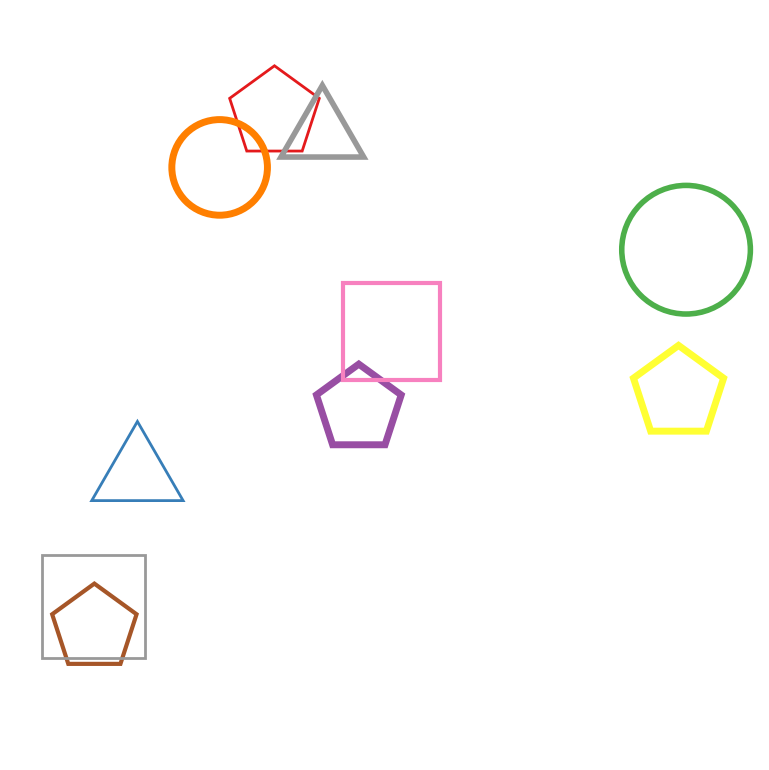[{"shape": "pentagon", "thickness": 1, "radius": 0.31, "center": [0.356, 0.853]}, {"shape": "triangle", "thickness": 1, "radius": 0.34, "center": [0.178, 0.384]}, {"shape": "circle", "thickness": 2, "radius": 0.42, "center": [0.891, 0.676]}, {"shape": "pentagon", "thickness": 2.5, "radius": 0.29, "center": [0.466, 0.469]}, {"shape": "circle", "thickness": 2.5, "radius": 0.31, "center": [0.285, 0.783]}, {"shape": "pentagon", "thickness": 2.5, "radius": 0.31, "center": [0.881, 0.49]}, {"shape": "pentagon", "thickness": 1.5, "radius": 0.29, "center": [0.123, 0.184]}, {"shape": "square", "thickness": 1.5, "radius": 0.32, "center": [0.508, 0.57]}, {"shape": "triangle", "thickness": 2, "radius": 0.31, "center": [0.419, 0.827]}, {"shape": "square", "thickness": 1, "radius": 0.33, "center": [0.122, 0.213]}]